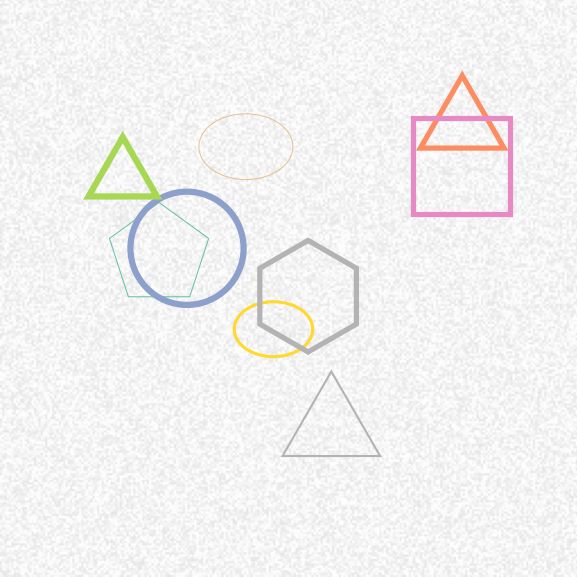[{"shape": "pentagon", "thickness": 0.5, "radius": 0.45, "center": [0.275, 0.558]}, {"shape": "triangle", "thickness": 2.5, "radius": 0.42, "center": [0.8, 0.785]}, {"shape": "circle", "thickness": 3, "radius": 0.49, "center": [0.324, 0.569]}, {"shape": "square", "thickness": 2.5, "radius": 0.42, "center": [0.799, 0.712]}, {"shape": "triangle", "thickness": 3, "radius": 0.34, "center": [0.213, 0.693]}, {"shape": "oval", "thickness": 1.5, "radius": 0.34, "center": [0.474, 0.429]}, {"shape": "oval", "thickness": 0.5, "radius": 0.41, "center": [0.426, 0.745]}, {"shape": "triangle", "thickness": 1, "radius": 0.49, "center": [0.574, 0.258]}, {"shape": "hexagon", "thickness": 2.5, "radius": 0.48, "center": [0.534, 0.486]}]